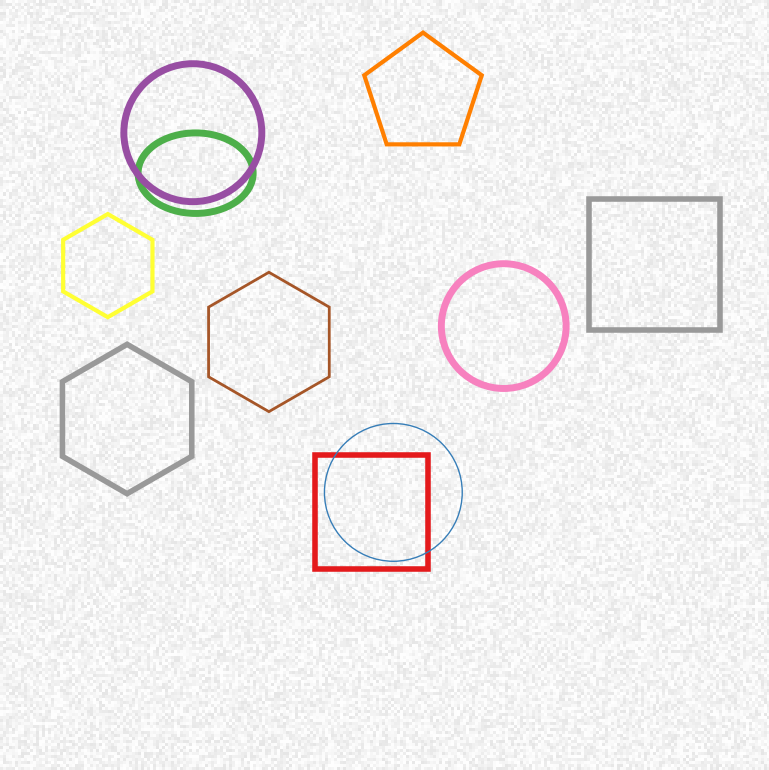[{"shape": "square", "thickness": 2, "radius": 0.37, "center": [0.482, 0.335]}, {"shape": "circle", "thickness": 0.5, "radius": 0.45, "center": [0.511, 0.361]}, {"shape": "oval", "thickness": 2.5, "radius": 0.37, "center": [0.254, 0.775]}, {"shape": "circle", "thickness": 2.5, "radius": 0.45, "center": [0.25, 0.828]}, {"shape": "pentagon", "thickness": 1.5, "radius": 0.4, "center": [0.549, 0.877]}, {"shape": "hexagon", "thickness": 1.5, "radius": 0.33, "center": [0.14, 0.655]}, {"shape": "hexagon", "thickness": 1, "radius": 0.45, "center": [0.349, 0.556]}, {"shape": "circle", "thickness": 2.5, "radius": 0.41, "center": [0.654, 0.577]}, {"shape": "hexagon", "thickness": 2, "radius": 0.48, "center": [0.165, 0.456]}, {"shape": "square", "thickness": 2, "radius": 0.43, "center": [0.85, 0.657]}]